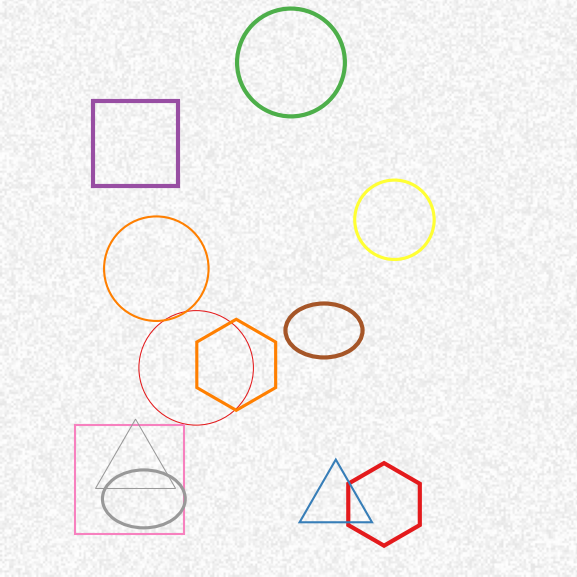[{"shape": "circle", "thickness": 0.5, "radius": 0.5, "center": [0.34, 0.362]}, {"shape": "hexagon", "thickness": 2, "radius": 0.36, "center": [0.665, 0.126]}, {"shape": "triangle", "thickness": 1, "radius": 0.36, "center": [0.581, 0.131]}, {"shape": "circle", "thickness": 2, "radius": 0.47, "center": [0.504, 0.891]}, {"shape": "square", "thickness": 2, "radius": 0.37, "center": [0.235, 0.751]}, {"shape": "circle", "thickness": 1, "radius": 0.45, "center": [0.271, 0.534]}, {"shape": "hexagon", "thickness": 1.5, "radius": 0.39, "center": [0.409, 0.367]}, {"shape": "circle", "thickness": 1.5, "radius": 0.34, "center": [0.683, 0.619]}, {"shape": "oval", "thickness": 2, "radius": 0.33, "center": [0.561, 0.427]}, {"shape": "square", "thickness": 1, "radius": 0.47, "center": [0.225, 0.169]}, {"shape": "oval", "thickness": 1.5, "radius": 0.36, "center": [0.249, 0.135]}, {"shape": "triangle", "thickness": 0.5, "radius": 0.4, "center": [0.235, 0.193]}]